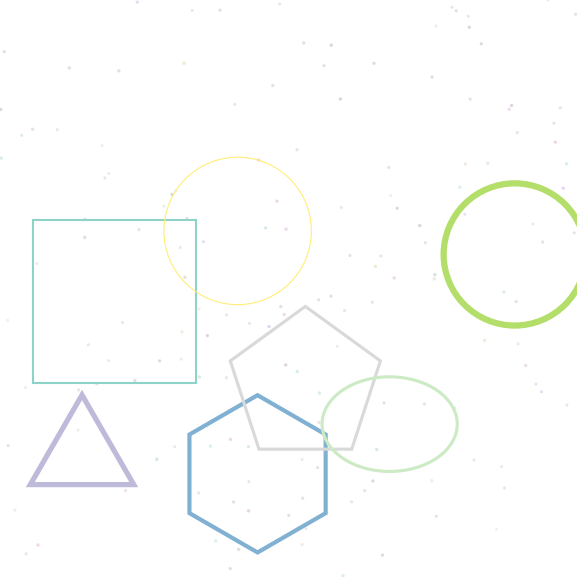[{"shape": "square", "thickness": 1, "radius": 0.71, "center": [0.198, 0.476]}, {"shape": "triangle", "thickness": 2.5, "radius": 0.52, "center": [0.142, 0.212]}, {"shape": "hexagon", "thickness": 2, "radius": 0.68, "center": [0.446, 0.179]}, {"shape": "circle", "thickness": 3, "radius": 0.62, "center": [0.891, 0.559]}, {"shape": "pentagon", "thickness": 1.5, "radius": 0.68, "center": [0.529, 0.332]}, {"shape": "oval", "thickness": 1.5, "radius": 0.59, "center": [0.675, 0.265]}, {"shape": "circle", "thickness": 0.5, "radius": 0.64, "center": [0.411, 0.599]}]